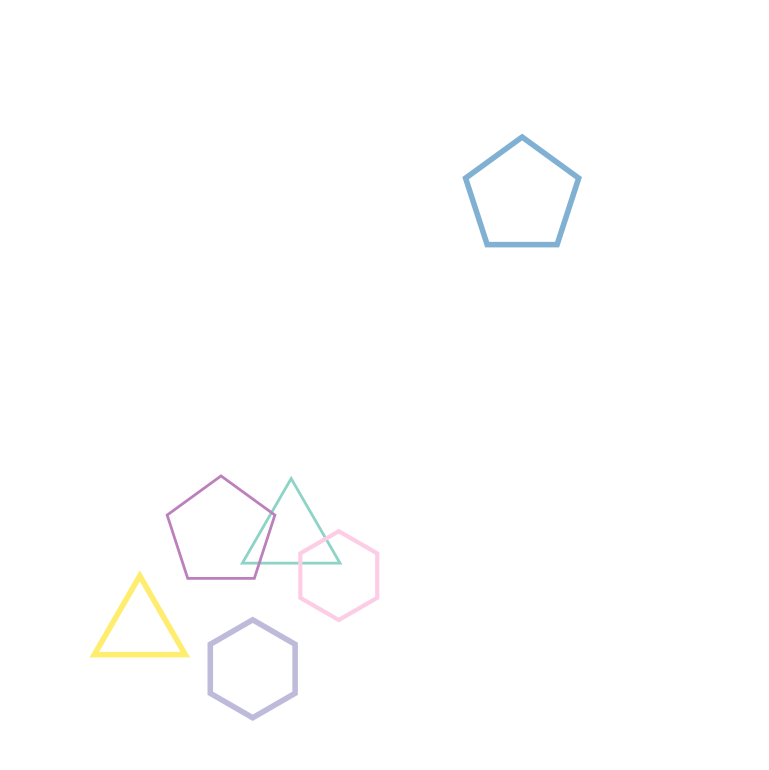[{"shape": "triangle", "thickness": 1, "radius": 0.37, "center": [0.378, 0.305]}, {"shape": "hexagon", "thickness": 2, "radius": 0.32, "center": [0.328, 0.131]}, {"shape": "pentagon", "thickness": 2, "radius": 0.39, "center": [0.678, 0.745]}, {"shape": "hexagon", "thickness": 1.5, "radius": 0.29, "center": [0.44, 0.252]}, {"shape": "pentagon", "thickness": 1, "radius": 0.37, "center": [0.287, 0.308]}, {"shape": "triangle", "thickness": 2, "radius": 0.34, "center": [0.182, 0.184]}]